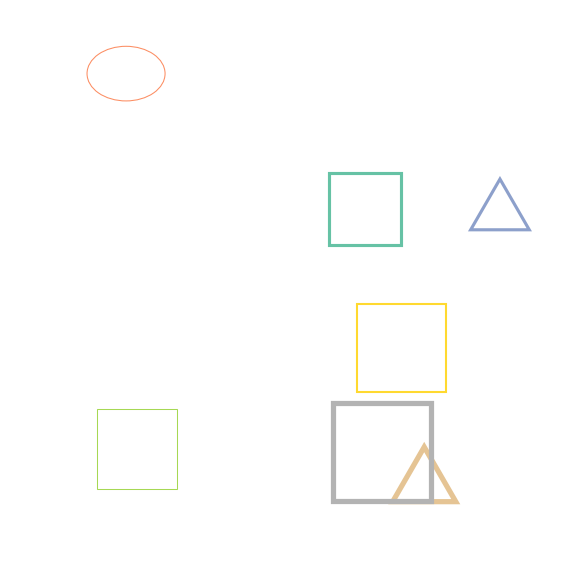[{"shape": "square", "thickness": 1.5, "radius": 0.31, "center": [0.632, 0.637]}, {"shape": "oval", "thickness": 0.5, "radius": 0.34, "center": [0.218, 0.872]}, {"shape": "triangle", "thickness": 1.5, "radius": 0.29, "center": [0.866, 0.631]}, {"shape": "square", "thickness": 0.5, "radius": 0.35, "center": [0.237, 0.221]}, {"shape": "square", "thickness": 1, "radius": 0.38, "center": [0.696, 0.397]}, {"shape": "triangle", "thickness": 2.5, "radius": 0.32, "center": [0.735, 0.162]}, {"shape": "square", "thickness": 2.5, "radius": 0.42, "center": [0.661, 0.216]}]